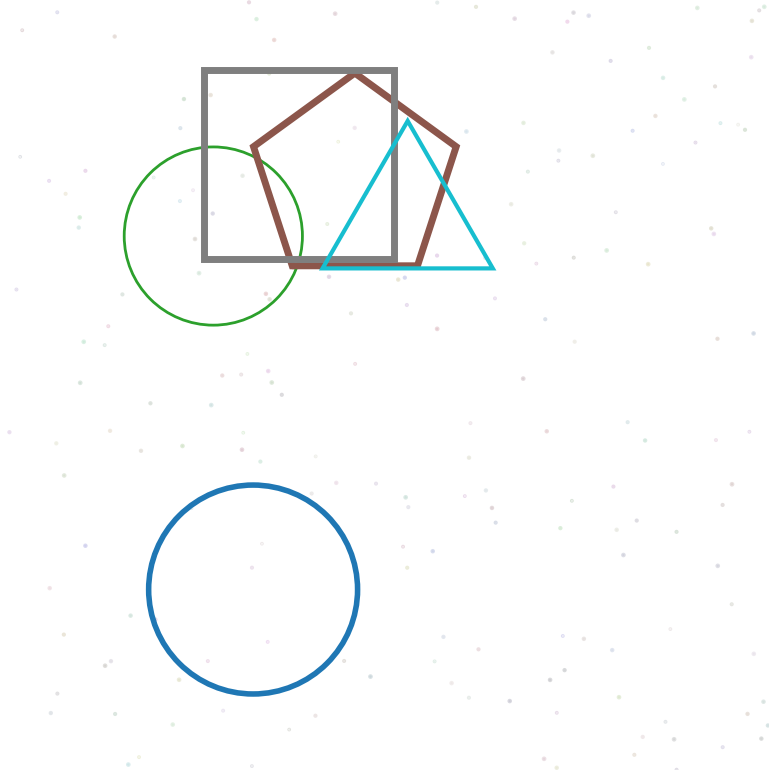[{"shape": "circle", "thickness": 2, "radius": 0.68, "center": [0.329, 0.234]}, {"shape": "circle", "thickness": 1, "radius": 0.58, "center": [0.277, 0.693]}, {"shape": "pentagon", "thickness": 2.5, "radius": 0.69, "center": [0.461, 0.767]}, {"shape": "square", "thickness": 2.5, "radius": 0.61, "center": [0.388, 0.786]}, {"shape": "triangle", "thickness": 1.5, "radius": 0.64, "center": [0.529, 0.715]}]